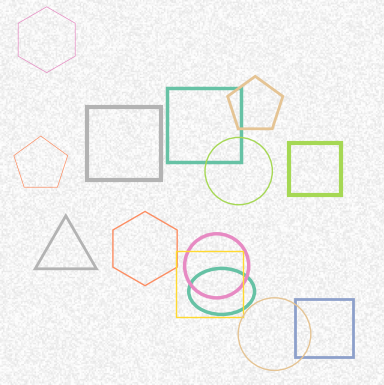[{"shape": "oval", "thickness": 2.5, "radius": 0.43, "center": [0.576, 0.243]}, {"shape": "square", "thickness": 2.5, "radius": 0.48, "center": [0.529, 0.674]}, {"shape": "pentagon", "thickness": 0.5, "radius": 0.37, "center": [0.106, 0.573]}, {"shape": "hexagon", "thickness": 1, "radius": 0.48, "center": [0.377, 0.354]}, {"shape": "square", "thickness": 2, "radius": 0.38, "center": [0.841, 0.148]}, {"shape": "circle", "thickness": 2.5, "radius": 0.42, "center": [0.563, 0.31]}, {"shape": "hexagon", "thickness": 0.5, "radius": 0.43, "center": [0.121, 0.897]}, {"shape": "circle", "thickness": 1, "radius": 0.44, "center": [0.62, 0.556]}, {"shape": "square", "thickness": 3, "radius": 0.34, "center": [0.818, 0.562]}, {"shape": "square", "thickness": 1, "radius": 0.43, "center": [0.544, 0.262]}, {"shape": "circle", "thickness": 1, "radius": 0.47, "center": [0.713, 0.132]}, {"shape": "pentagon", "thickness": 2, "radius": 0.38, "center": [0.663, 0.726]}, {"shape": "triangle", "thickness": 2, "radius": 0.46, "center": [0.171, 0.348]}, {"shape": "square", "thickness": 3, "radius": 0.48, "center": [0.323, 0.627]}]